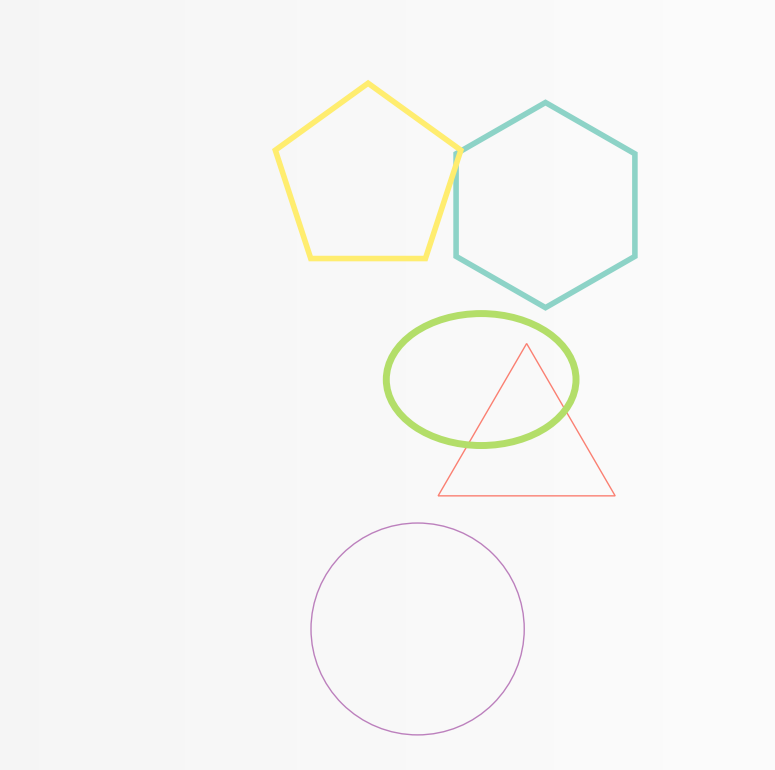[{"shape": "hexagon", "thickness": 2, "radius": 0.67, "center": [0.704, 0.734]}, {"shape": "triangle", "thickness": 0.5, "radius": 0.66, "center": [0.68, 0.422]}, {"shape": "oval", "thickness": 2.5, "radius": 0.61, "center": [0.621, 0.507]}, {"shape": "circle", "thickness": 0.5, "radius": 0.69, "center": [0.539, 0.183]}, {"shape": "pentagon", "thickness": 2, "radius": 0.63, "center": [0.475, 0.766]}]